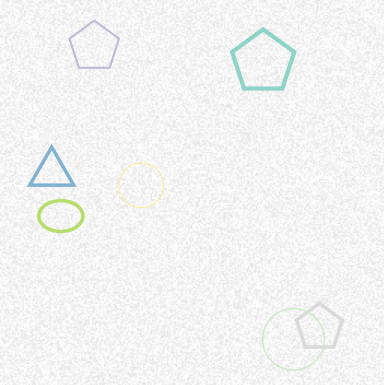[{"shape": "pentagon", "thickness": 3, "radius": 0.42, "center": [0.684, 0.839]}, {"shape": "pentagon", "thickness": 1.5, "radius": 0.34, "center": [0.245, 0.879]}, {"shape": "triangle", "thickness": 2.5, "radius": 0.33, "center": [0.134, 0.552]}, {"shape": "oval", "thickness": 2.5, "radius": 0.29, "center": [0.158, 0.439]}, {"shape": "pentagon", "thickness": 2.5, "radius": 0.31, "center": [0.83, 0.149]}, {"shape": "circle", "thickness": 1, "radius": 0.4, "center": [0.762, 0.119]}, {"shape": "circle", "thickness": 0.5, "radius": 0.29, "center": [0.367, 0.519]}]